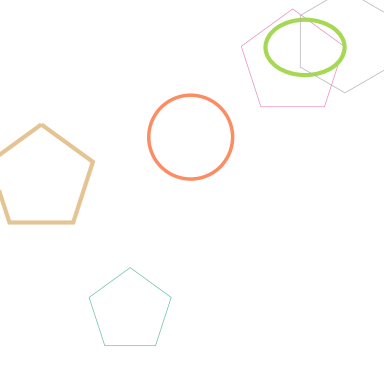[{"shape": "pentagon", "thickness": 0.5, "radius": 0.56, "center": [0.338, 0.193]}, {"shape": "circle", "thickness": 2.5, "radius": 0.54, "center": [0.495, 0.644]}, {"shape": "pentagon", "thickness": 0.5, "radius": 0.7, "center": [0.76, 0.836]}, {"shape": "oval", "thickness": 3, "radius": 0.51, "center": [0.792, 0.877]}, {"shape": "pentagon", "thickness": 3, "radius": 0.7, "center": [0.107, 0.536]}, {"shape": "hexagon", "thickness": 0.5, "radius": 0.67, "center": [0.896, 0.893]}]